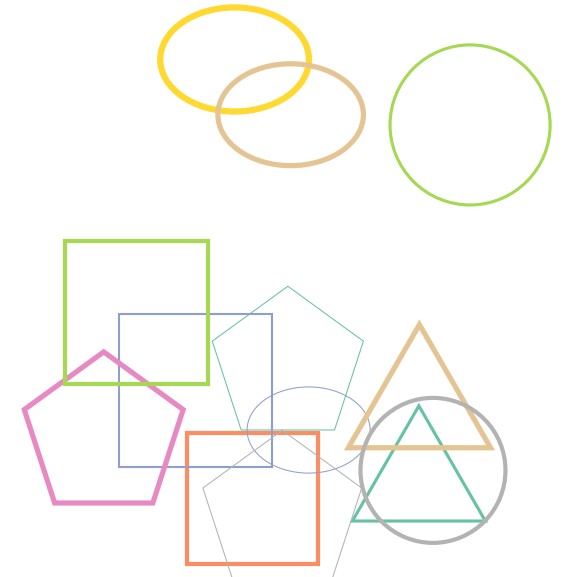[{"shape": "triangle", "thickness": 1.5, "radius": 0.66, "center": [0.725, 0.163]}, {"shape": "pentagon", "thickness": 0.5, "radius": 0.69, "center": [0.498, 0.366]}, {"shape": "square", "thickness": 2, "radius": 0.57, "center": [0.437, 0.136]}, {"shape": "square", "thickness": 1, "radius": 0.66, "center": [0.339, 0.323]}, {"shape": "oval", "thickness": 0.5, "radius": 0.53, "center": [0.534, 0.255]}, {"shape": "pentagon", "thickness": 2.5, "radius": 0.72, "center": [0.18, 0.245]}, {"shape": "square", "thickness": 2, "radius": 0.62, "center": [0.236, 0.458]}, {"shape": "circle", "thickness": 1.5, "radius": 0.69, "center": [0.814, 0.783]}, {"shape": "oval", "thickness": 3, "radius": 0.64, "center": [0.406, 0.896]}, {"shape": "oval", "thickness": 2.5, "radius": 0.63, "center": [0.503, 0.801]}, {"shape": "triangle", "thickness": 2.5, "radius": 0.71, "center": [0.726, 0.295]}, {"shape": "circle", "thickness": 2, "radius": 0.63, "center": [0.75, 0.185]}, {"shape": "pentagon", "thickness": 0.5, "radius": 0.72, "center": [0.489, 0.109]}]